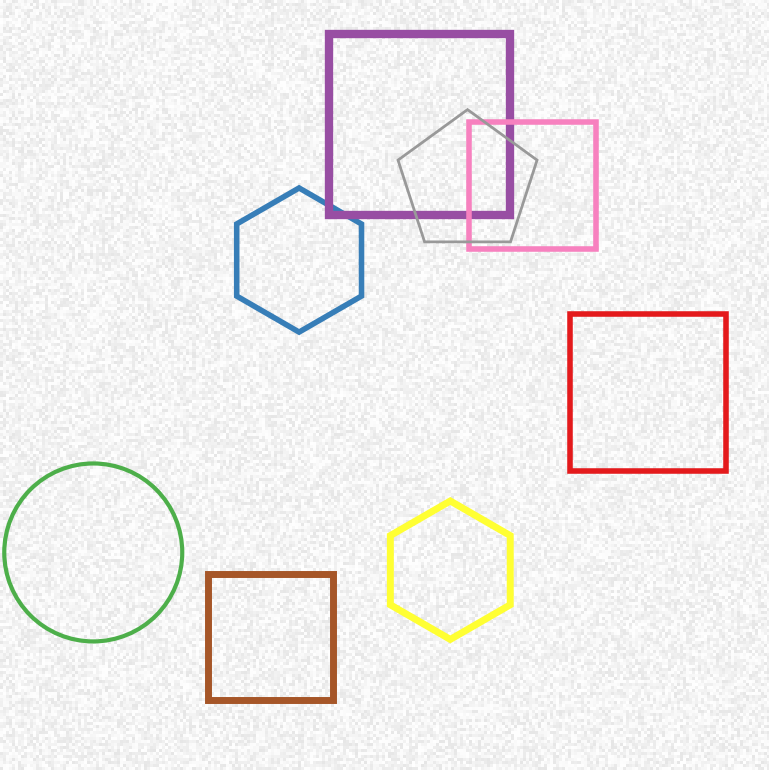[{"shape": "square", "thickness": 2, "radius": 0.51, "center": [0.842, 0.49]}, {"shape": "hexagon", "thickness": 2, "radius": 0.47, "center": [0.388, 0.662]}, {"shape": "circle", "thickness": 1.5, "radius": 0.58, "center": [0.121, 0.283]}, {"shape": "square", "thickness": 3, "radius": 0.59, "center": [0.545, 0.838]}, {"shape": "hexagon", "thickness": 2.5, "radius": 0.45, "center": [0.585, 0.259]}, {"shape": "square", "thickness": 2.5, "radius": 0.41, "center": [0.351, 0.173]}, {"shape": "square", "thickness": 2, "radius": 0.41, "center": [0.692, 0.759]}, {"shape": "pentagon", "thickness": 1, "radius": 0.47, "center": [0.607, 0.763]}]